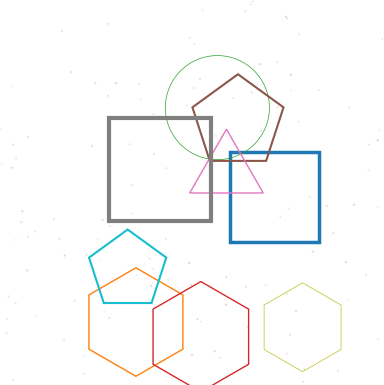[{"shape": "square", "thickness": 2.5, "radius": 0.58, "center": [0.713, 0.488]}, {"shape": "hexagon", "thickness": 1, "radius": 0.7, "center": [0.353, 0.164]}, {"shape": "circle", "thickness": 0.5, "radius": 0.68, "center": [0.565, 0.72]}, {"shape": "hexagon", "thickness": 1, "radius": 0.72, "center": [0.522, 0.125]}, {"shape": "pentagon", "thickness": 1.5, "radius": 0.62, "center": [0.618, 0.683]}, {"shape": "triangle", "thickness": 1, "radius": 0.55, "center": [0.588, 0.554]}, {"shape": "square", "thickness": 3, "radius": 0.66, "center": [0.415, 0.56]}, {"shape": "hexagon", "thickness": 0.5, "radius": 0.58, "center": [0.786, 0.15]}, {"shape": "pentagon", "thickness": 1.5, "radius": 0.53, "center": [0.332, 0.298]}]